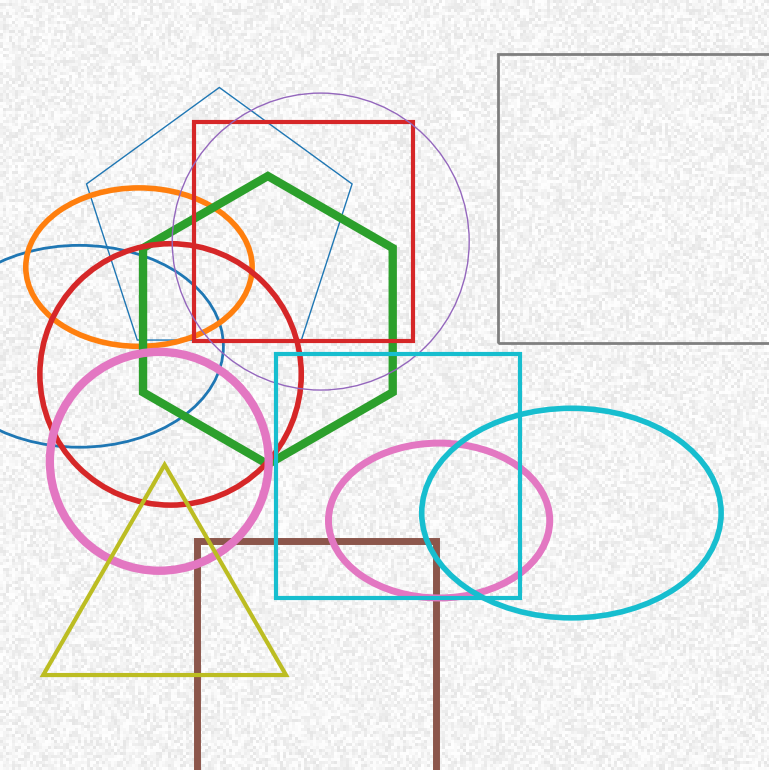[{"shape": "oval", "thickness": 1, "radius": 0.94, "center": [0.103, 0.55]}, {"shape": "pentagon", "thickness": 0.5, "radius": 0.91, "center": [0.285, 0.705]}, {"shape": "oval", "thickness": 2, "radius": 0.73, "center": [0.18, 0.653]}, {"shape": "hexagon", "thickness": 3, "radius": 0.94, "center": [0.348, 0.584]}, {"shape": "circle", "thickness": 2, "radius": 0.85, "center": [0.222, 0.514]}, {"shape": "square", "thickness": 1.5, "radius": 0.71, "center": [0.394, 0.7]}, {"shape": "circle", "thickness": 0.5, "radius": 0.96, "center": [0.417, 0.686]}, {"shape": "square", "thickness": 2.5, "radius": 0.78, "center": [0.411, 0.142]}, {"shape": "circle", "thickness": 3, "radius": 0.71, "center": [0.207, 0.401]}, {"shape": "oval", "thickness": 2.5, "radius": 0.72, "center": [0.57, 0.324]}, {"shape": "square", "thickness": 1, "radius": 0.94, "center": [0.835, 0.742]}, {"shape": "triangle", "thickness": 1.5, "radius": 0.91, "center": [0.214, 0.214]}, {"shape": "oval", "thickness": 2, "radius": 0.97, "center": [0.742, 0.334]}, {"shape": "square", "thickness": 1.5, "radius": 0.79, "center": [0.517, 0.382]}]